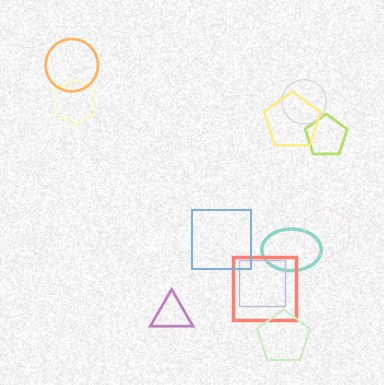[{"shape": "oval", "thickness": 2.5, "radius": 0.39, "center": [0.757, 0.351]}, {"shape": "hexagon", "thickness": 1, "radius": 0.3, "center": [0.193, 0.735]}, {"shape": "square", "thickness": 1, "radius": 0.3, "center": [0.68, 0.265]}, {"shape": "square", "thickness": 2.5, "radius": 0.41, "center": [0.687, 0.251]}, {"shape": "square", "thickness": 1.5, "radius": 0.38, "center": [0.575, 0.377]}, {"shape": "circle", "thickness": 2, "radius": 0.34, "center": [0.187, 0.831]}, {"shape": "pentagon", "thickness": 2, "radius": 0.29, "center": [0.847, 0.647]}, {"shape": "hexagon", "thickness": 0.5, "radius": 0.33, "center": [0.848, 0.396]}, {"shape": "circle", "thickness": 1, "radius": 0.29, "center": [0.79, 0.735]}, {"shape": "triangle", "thickness": 2, "radius": 0.32, "center": [0.446, 0.185]}, {"shape": "pentagon", "thickness": 1.5, "radius": 0.36, "center": [0.737, 0.124]}, {"shape": "pentagon", "thickness": 1.5, "radius": 0.39, "center": [0.759, 0.685]}]